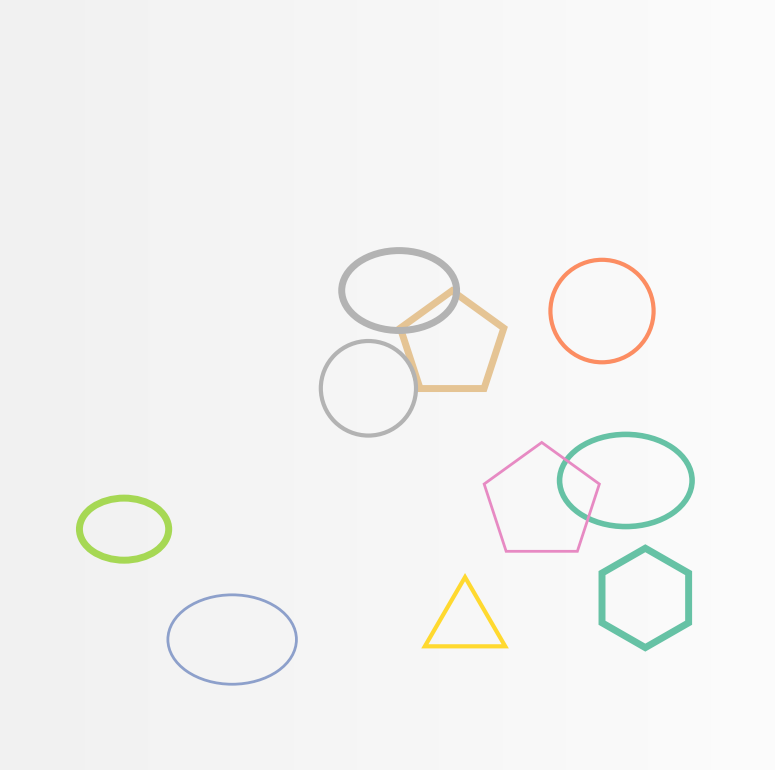[{"shape": "hexagon", "thickness": 2.5, "radius": 0.32, "center": [0.833, 0.223]}, {"shape": "oval", "thickness": 2, "radius": 0.43, "center": [0.808, 0.376]}, {"shape": "circle", "thickness": 1.5, "radius": 0.33, "center": [0.777, 0.596]}, {"shape": "oval", "thickness": 1, "radius": 0.41, "center": [0.3, 0.169]}, {"shape": "pentagon", "thickness": 1, "radius": 0.39, "center": [0.699, 0.347]}, {"shape": "oval", "thickness": 2.5, "radius": 0.29, "center": [0.16, 0.313]}, {"shape": "triangle", "thickness": 1.5, "radius": 0.3, "center": [0.6, 0.191]}, {"shape": "pentagon", "thickness": 2.5, "radius": 0.35, "center": [0.583, 0.552]}, {"shape": "oval", "thickness": 2.5, "radius": 0.37, "center": [0.515, 0.623]}, {"shape": "circle", "thickness": 1.5, "radius": 0.31, "center": [0.475, 0.496]}]